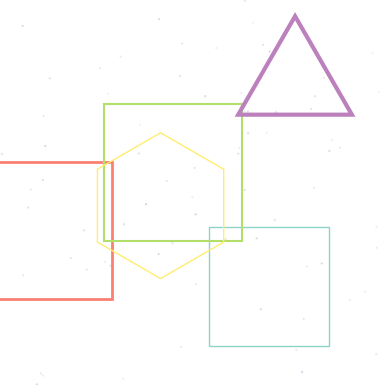[{"shape": "square", "thickness": 1, "radius": 0.77, "center": [0.699, 0.256]}, {"shape": "square", "thickness": 2, "radius": 0.89, "center": [0.113, 0.401]}, {"shape": "square", "thickness": 1.5, "radius": 0.89, "center": [0.449, 0.552]}, {"shape": "triangle", "thickness": 3, "radius": 0.85, "center": [0.766, 0.787]}, {"shape": "hexagon", "thickness": 1, "radius": 0.95, "center": [0.417, 0.466]}]